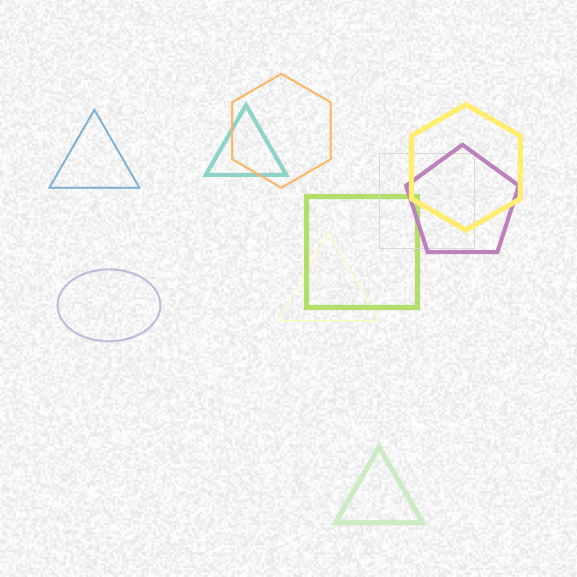[{"shape": "triangle", "thickness": 2, "radius": 0.4, "center": [0.426, 0.737]}, {"shape": "triangle", "thickness": 0.5, "radius": 0.51, "center": [0.569, 0.495]}, {"shape": "oval", "thickness": 1, "radius": 0.44, "center": [0.189, 0.47]}, {"shape": "triangle", "thickness": 1, "radius": 0.45, "center": [0.163, 0.719]}, {"shape": "hexagon", "thickness": 1, "radius": 0.49, "center": [0.487, 0.773]}, {"shape": "square", "thickness": 2.5, "radius": 0.48, "center": [0.627, 0.563]}, {"shape": "square", "thickness": 0.5, "radius": 0.41, "center": [0.739, 0.652]}, {"shape": "pentagon", "thickness": 2, "radius": 0.51, "center": [0.801, 0.646]}, {"shape": "triangle", "thickness": 2.5, "radius": 0.44, "center": [0.656, 0.138]}, {"shape": "hexagon", "thickness": 2.5, "radius": 0.54, "center": [0.807, 0.709]}]